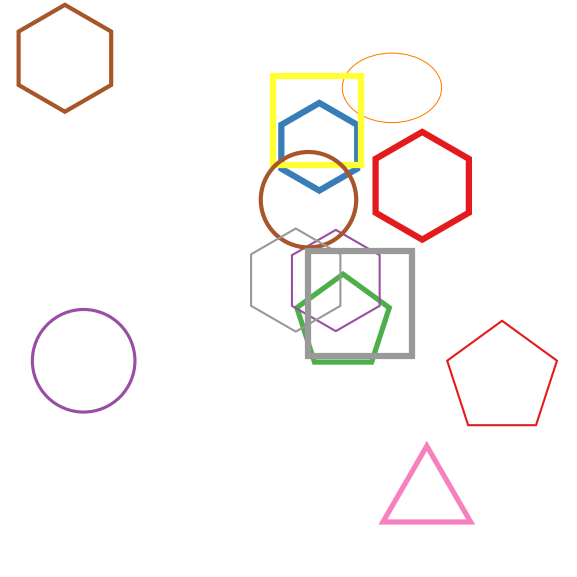[{"shape": "pentagon", "thickness": 1, "radius": 0.5, "center": [0.869, 0.344]}, {"shape": "hexagon", "thickness": 3, "radius": 0.47, "center": [0.731, 0.677]}, {"shape": "hexagon", "thickness": 3, "radius": 0.38, "center": [0.553, 0.745]}, {"shape": "pentagon", "thickness": 2.5, "radius": 0.42, "center": [0.594, 0.44]}, {"shape": "circle", "thickness": 1.5, "radius": 0.44, "center": [0.145, 0.374]}, {"shape": "hexagon", "thickness": 1, "radius": 0.44, "center": [0.581, 0.513]}, {"shape": "oval", "thickness": 0.5, "radius": 0.43, "center": [0.679, 0.847]}, {"shape": "square", "thickness": 3, "radius": 0.38, "center": [0.549, 0.791]}, {"shape": "hexagon", "thickness": 2, "radius": 0.46, "center": [0.112, 0.898]}, {"shape": "circle", "thickness": 2, "radius": 0.41, "center": [0.534, 0.653]}, {"shape": "triangle", "thickness": 2.5, "radius": 0.44, "center": [0.739, 0.139]}, {"shape": "hexagon", "thickness": 1, "radius": 0.45, "center": [0.512, 0.514]}, {"shape": "square", "thickness": 3, "radius": 0.45, "center": [0.624, 0.474]}]